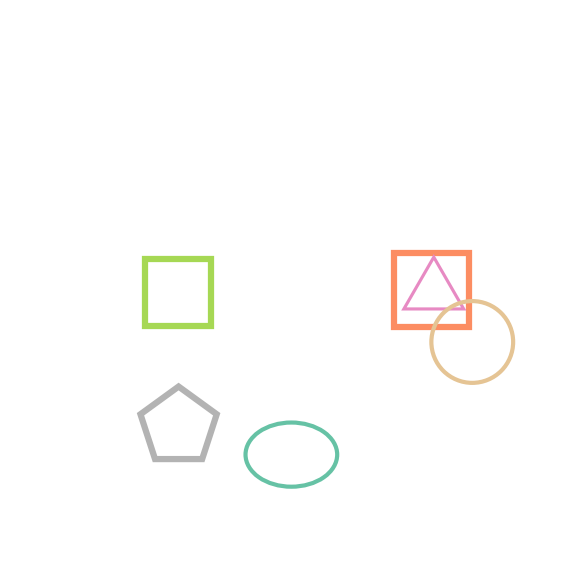[{"shape": "oval", "thickness": 2, "radius": 0.4, "center": [0.505, 0.212]}, {"shape": "square", "thickness": 3, "radius": 0.32, "center": [0.747, 0.497]}, {"shape": "triangle", "thickness": 1.5, "radius": 0.3, "center": [0.751, 0.494]}, {"shape": "square", "thickness": 3, "radius": 0.29, "center": [0.308, 0.493]}, {"shape": "circle", "thickness": 2, "radius": 0.35, "center": [0.818, 0.407]}, {"shape": "pentagon", "thickness": 3, "radius": 0.35, "center": [0.309, 0.26]}]